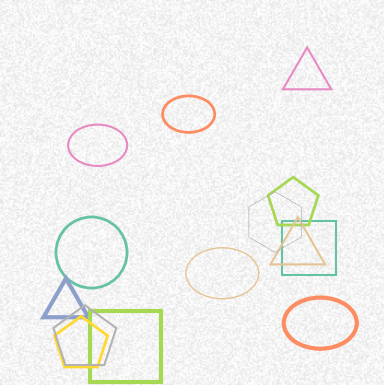[{"shape": "square", "thickness": 1.5, "radius": 0.35, "center": [0.803, 0.356]}, {"shape": "circle", "thickness": 2, "radius": 0.46, "center": [0.238, 0.344]}, {"shape": "oval", "thickness": 2, "radius": 0.34, "center": [0.49, 0.704]}, {"shape": "oval", "thickness": 3, "radius": 0.47, "center": [0.832, 0.161]}, {"shape": "triangle", "thickness": 3, "radius": 0.34, "center": [0.171, 0.21]}, {"shape": "oval", "thickness": 1.5, "radius": 0.38, "center": [0.254, 0.623]}, {"shape": "triangle", "thickness": 1.5, "radius": 0.36, "center": [0.798, 0.804]}, {"shape": "square", "thickness": 3, "radius": 0.46, "center": [0.327, 0.1]}, {"shape": "pentagon", "thickness": 2, "radius": 0.34, "center": [0.762, 0.471]}, {"shape": "pentagon", "thickness": 2, "radius": 0.36, "center": [0.21, 0.106]}, {"shape": "oval", "thickness": 1, "radius": 0.47, "center": [0.577, 0.29]}, {"shape": "triangle", "thickness": 1.5, "radius": 0.41, "center": [0.774, 0.354]}, {"shape": "hexagon", "thickness": 0.5, "radius": 0.39, "center": [0.714, 0.423]}, {"shape": "pentagon", "thickness": 1.5, "radius": 0.43, "center": [0.22, 0.121]}]